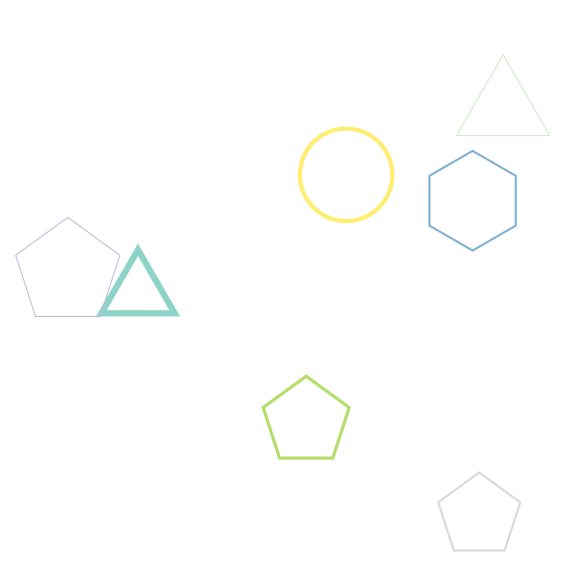[{"shape": "triangle", "thickness": 3, "radius": 0.37, "center": [0.239, 0.493]}, {"shape": "pentagon", "thickness": 0.5, "radius": 0.47, "center": [0.117, 0.528]}, {"shape": "hexagon", "thickness": 1, "radius": 0.43, "center": [0.818, 0.652]}, {"shape": "pentagon", "thickness": 1.5, "radius": 0.39, "center": [0.53, 0.269]}, {"shape": "pentagon", "thickness": 1, "radius": 0.37, "center": [0.83, 0.106]}, {"shape": "triangle", "thickness": 0.5, "radius": 0.47, "center": [0.871, 0.811]}, {"shape": "circle", "thickness": 2, "radius": 0.4, "center": [0.599, 0.696]}]